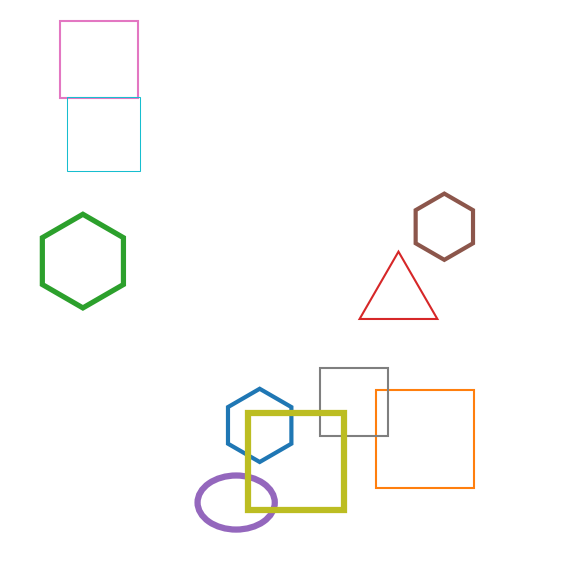[{"shape": "hexagon", "thickness": 2, "radius": 0.32, "center": [0.45, 0.263]}, {"shape": "square", "thickness": 1, "radius": 0.43, "center": [0.736, 0.239]}, {"shape": "hexagon", "thickness": 2.5, "radius": 0.41, "center": [0.144, 0.547]}, {"shape": "triangle", "thickness": 1, "radius": 0.39, "center": [0.69, 0.486]}, {"shape": "oval", "thickness": 3, "radius": 0.33, "center": [0.409, 0.129]}, {"shape": "hexagon", "thickness": 2, "radius": 0.29, "center": [0.769, 0.607]}, {"shape": "square", "thickness": 1, "radius": 0.33, "center": [0.171, 0.896]}, {"shape": "square", "thickness": 1, "radius": 0.3, "center": [0.612, 0.303]}, {"shape": "square", "thickness": 3, "radius": 0.42, "center": [0.513, 0.2]}, {"shape": "square", "thickness": 0.5, "radius": 0.32, "center": [0.179, 0.767]}]